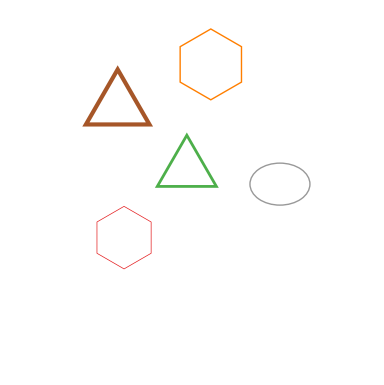[{"shape": "hexagon", "thickness": 0.5, "radius": 0.41, "center": [0.322, 0.383]}, {"shape": "triangle", "thickness": 2, "radius": 0.44, "center": [0.485, 0.56]}, {"shape": "hexagon", "thickness": 1, "radius": 0.46, "center": [0.548, 0.833]}, {"shape": "triangle", "thickness": 3, "radius": 0.48, "center": [0.306, 0.724]}, {"shape": "oval", "thickness": 1, "radius": 0.39, "center": [0.727, 0.522]}]